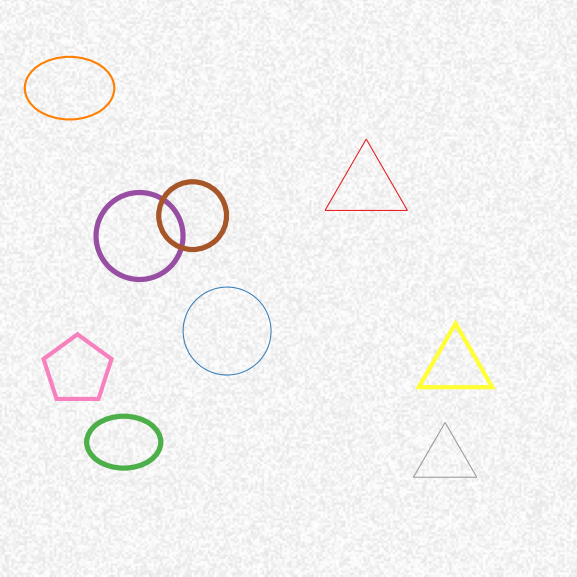[{"shape": "triangle", "thickness": 0.5, "radius": 0.41, "center": [0.634, 0.676]}, {"shape": "circle", "thickness": 0.5, "radius": 0.38, "center": [0.393, 0.426]}, {"shape": "oval", "thickness": 2.5, "radius": 0.32, "center": [0.214, 0.234]}, {"shape": "circle", "thickness": 2.5, "radius": 0.38, "center": [0.242, 0.59]}, {"shape": "oval", "thickness": 1, "radius": 0.39, "center": [0.12, 0.847]}, {"shape": "triangle", "thickness": 2, "radius": 0.37, "center": [0.789, 0.365]}, {"shape": "circle", "thickness": 2.5, "radius": 0.29, "center": [0.334, 0.626]}, {"shape": "pentagon", "thickness": 2, "radius": 0.31, "center": [0.134, 0.358]}, {"shape": "triangle", "thickness": 0.5, "radius": 0.32, "center": [0.771, 0.204]}]